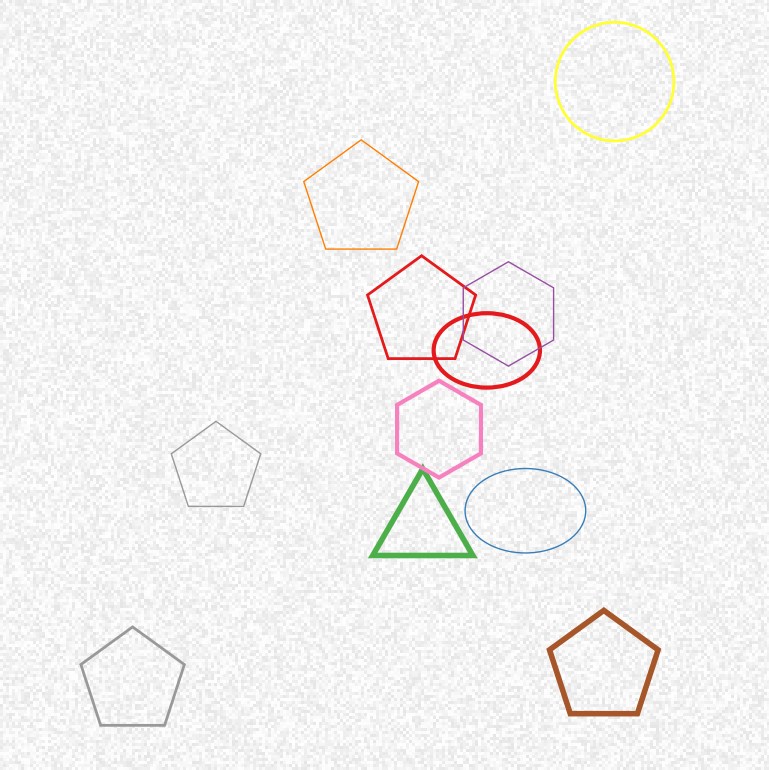[{"shape": "oval", "thickness": 1.5, "radius": 0.35, "center": [0.632, 0.545]}, {"shape": "pentagon", "thickness": 1, "radius": 0.37, "center": [0.548, 0.594]}, {"shape": "oval", "thickness": 0.5, "radius": 0.39, "center": [0.682, 0.337]}, {"shape": "triangle", "thickness": 2, "radius": 0.38, "center": [0.549, 0.316]}, {"shape": "hexagon", "thickness": 0.5, "radius": 0.34, "center": [0.66, 0.592]}, {"shape": "pentagon", "thickness": 0.5, "radius": 0.39, "center": [0.469, 0.74]}, {"shape": "circle", "thickness": 1, "radius": 0.39, "center": [0.798, 0.894]}, {"shape": "pentagon", "thickness": 2, "radius": 0.37, "center": [0.784, 0.133]}, {"shape": "hexagon", "thickness": 1.5, "radius": 0.31, "center": [0.57, 0.443]}, {"shape": "pentagon", "thickness": 1, "radius": 0.35, "center": [0.172, 0.115]}, {"shape": "pentagon", "thickness": 0.5, "radius": 0.31, "center": [0.281, 0.392]}]